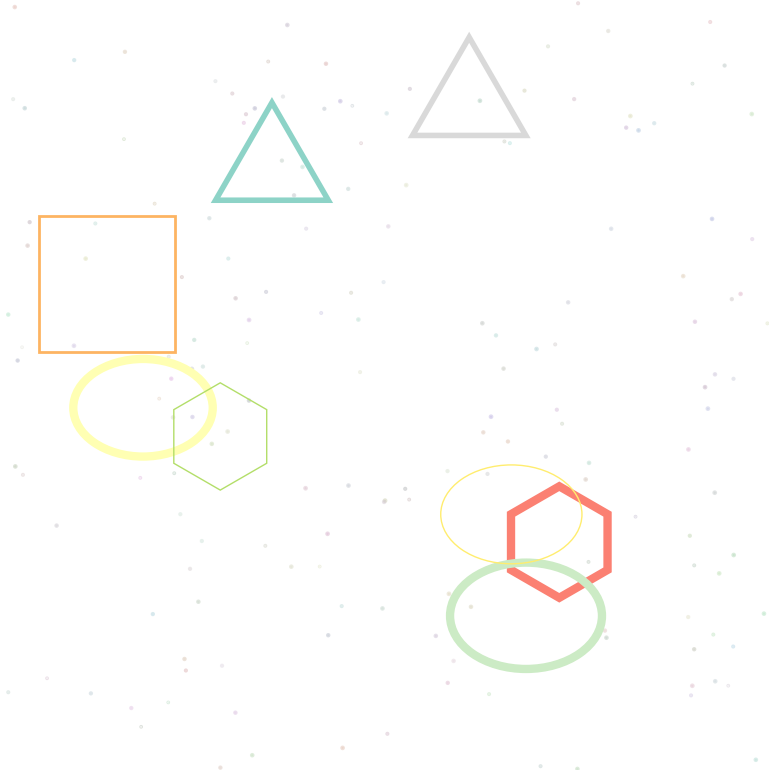[{"shape": "triangle", "thickness": 2, "radius": 0.42, "center": [0.353, 0.782]}, {"shape": "oval", "thickness": 3, "radius": 0.45, "center": [0.186, 0.47]}, {"shape": "hexagon", "thickness": 3, "radius": 0.36, "center": [0.726, 0.296]}, {"shape": "square", "thickness": 1, "radius": 0.44, "center": [0.139, 0.631]}, {"shape": "hexagon", "thickness": 0.5, "radius": 0.35, "center": [0.286, 0.433]}, {"shape": "triangle", "thickness": 2, "radius": 0.42, "center": [0.609, 0.867]}, {"shape": "oval", "thickness": 3, "radius": 0.49, "center": [0.683, 0.2]}, {"shape": "oval", "thickness": 0.5, "radius": 0.46, "center": [0.664, 0.332]}]